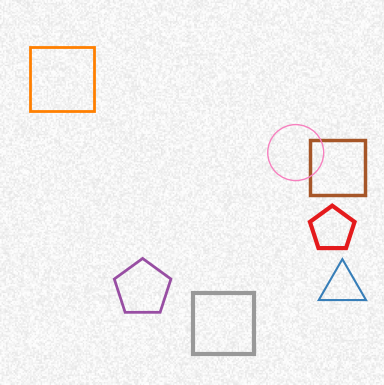[{"shape": "pentagon", "thickness": 3, "radius": 0.3, "center": [0.863, 0.405]}, {"shape": "triangle", "thickness": 1.5, "radius": 0.35, "center": [0.889, 0.256]}, {"shape": "pentagon", "thickness": 2, "radius": 0.39, "center": [0.37, 0.251]}, {"shape": "square", "thickness": 2, "radius": 0.41, "center": [0.161, 0.794]}, {"shape": "square", "thickness": 2.5, "radius": 0.36, "center": [0.875, 0.566]}, {"shape": "circle", "thickness": 1, "radius": 0.36, "center": [0.768, 0.604]}, {"shape": "square", "thickness": 3, "radius": 0.4, "center": [0.581, 0.159]}]